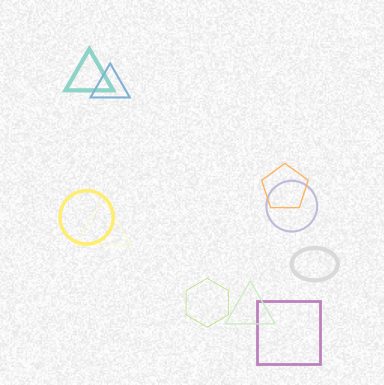[{"shape": "triangle", "thickness": 3, "radius": 0.36, "center": [0.232, 0.801]}, {"shape": "triangle", "thickness": 0.5, "radius": 0.42, "center": [0.268, 0.403]}, {"shape": "circle", "thickness": 1.5, "radius": 0.33, "center": [0.758, 0.465]}, {"shape": "triangle", "thickness": 1.5, "radius": 0.29, "center": [0.286, 0.776]}, {"shape": "pentagon", "thickness": 1, "radius": 0.32, "center": [0.74, 0.512]}, {"shape": "hexagon", "thickness": 0.5, "radius": 0.32, "center": [0.538, 0.214]}, {"shape": "oval", "thickness": 3, "radius": 0.3, "center": [0.817, 0.314]}, {"shape": "square", "thickness": 2, "radius": 0.41, "center": [0.75, 0.135]}, {"shape": "triangle", "thickness": 1, "radius": 0.37, "center": [0.65, 0.196]}, {"shape": "circle", "thickness": 2.5, "radius": 0.35, "center": [0.225, 0.436]}]